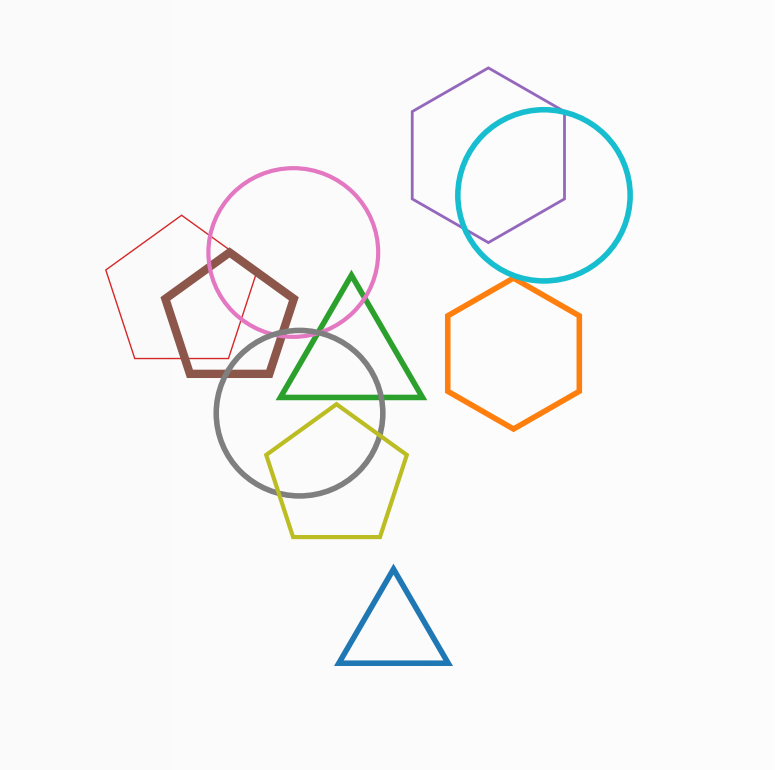[{"shape": "triangle", "thickness": 2, "radius": 0.41, "center": [0.508, 0.179]}, {"shape": "hexagon", "thickness": 2, "radius": 0.49, "center": [0.663, 0.541]}, {"shape": "triangle", "thickness": 2, "radius": 0.53, "center": [0.453, 0.537]}, {"shape": "pentagon", "thickness": 0.5, "radius": 0.51, "center": [0.234, 0.618]}, {"shape": "hexagon", "thickness": 1, "radius": 0.57, "center": [0.63, 0.798]}, {"shape": "pentagon", "thickness": 3, "radius": 0.44, "center": [0.296, 0.585]}, {"shape": "circle", "thickness": 1.5, "radius": 0.55, "center": [0.378, 0.672]}, {"shape": "circle", "thickness": 2, "radius": 0.54, "center": [0.386, 0.463]}, {"shape": "pentagon", "thickness": 1.5, "radius": 0.48, "center": [0.434, 0.38]}, {"shape": "circle", "thickness": 2, "radius": 0.56, "center": [0.702, 0.746]}]